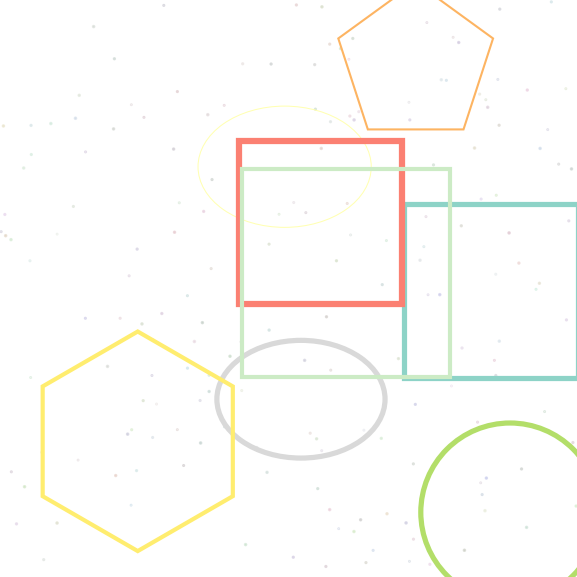[{"shape": "square", "thickness": 2.5, "radius": 0.75, "center": [0.85, 0.495]}, {"shape": "oval", "thickness": 0.5, "radius": 0.75, "center": [0.493, 0.71]}, {"shape": "square", "thickness": 3, "radius": 0.71, "center": [0.554, 0.614]}, {"shape": "pentagon", "thickness": 1, "radius": 0.7, "center": [0.72, 0.889]}, {"shape": "circle", "thickness": 2.5, "radius": 0.77, "center": [0.883, 0.112]}, {"shape": "oval", "thickness": 2.5, "radius": 0.73, "center": [0.521, 0.308]}, {"shape": "square", "thickness": 2, "radius": 0.9, "center": [0.6, 0.526]}, {"shape": "hexagon", "thickness": 2, "radius": 0.95, "center": [0.239, 0.235]}]